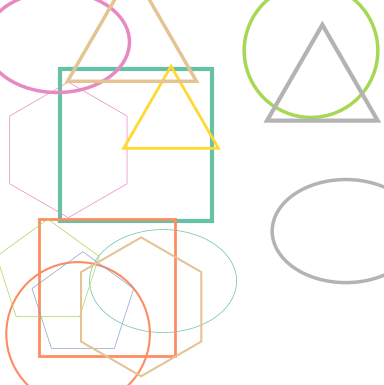[{"shape": "square", "thickness": 3, "radius": 0.98, "center": [0.353, 0.624]}, {"shape": "oval", "thickness": 0.5, "radius": 0.95, "center": [0.424, 0.27]}, {"shape": "circle", "thickness": 1.5, "radius": 0.93, "center": [0.203, 0.133]}, {"shape": "square", "thickness": 2, "radius": 0.89, "center": [0.279, 0.253]}, {"shape": "pentagon", "thickness": 0.5, "radius": 0.69, "center": [0.215, 0.207]}, {"shape": "oval", "thickness": 2.5, "radius": 0.94, "center": [0.149, 0.891]}, {"shape": "hexagon", "thickness": 0.5, "radius": 0.88, "center": [0.178, 0.611]}, {"shape": "pentagon", "thickness": 0.5, "radius": 0.7, "center": [0.124, 0.291]}, {"shape": "circle", "thickness": 2.5, "radius": 0.87, "center": [0.808, 0.869]}, {"shape": "triangle", "thickness": 2, "radius": 0.71, "center": [0.444, 0.686]}, {"shape": "hexagon", "thickness": 1.5, "radius": 0.9, "center": [0.367, 0.203]}, {"shape": "triangle", "thickness": 2.5, "radius": 0.97, "center": [0.343, 0.886]}, {"shape": "triangle", "thickness": 3, "radius": 0.83, "center": [0.837, 0.77]}, {"shape": "oval", "thickness": 2.5, "radius": 0.96, "center": [0.898, 0.4]}]